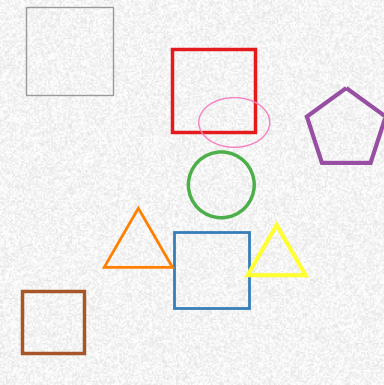[{"shape": "square", "thickness": 2.5, "radius": 0.54, "center": [0.555, 0.765]}, {"shape": "square", "thickness": 2, "radius": 0.49, "center": [0.549, 0.299]}, {"shape": "circle", "thickness": 2.5, "radius": 0.43, "center": [0.575, 0.52]}, {"shape": "pentagon", "thickness": 3, "radius": 0.54, "center": [0.899, 0.664]}, {"shape": "triangle", "thickness": 2, "radius": 0.51, "center": [0.359, 0.357]}, {"shape": "triangle", "thickness": 3, "radius": 0.43, "center": [0.719, 0.329]}, {"shape": "square", "thickness": 2.5, "radius": 0.4, "center": [0.137, 0.164]}, {"shape": "oval", "thickness": 1, "radius": 0.46, "center": [0.608, 0.682]}, {"shape": "square", "thickness": 1, "radius": 0.57, "center": [0.18, 0.867]}]